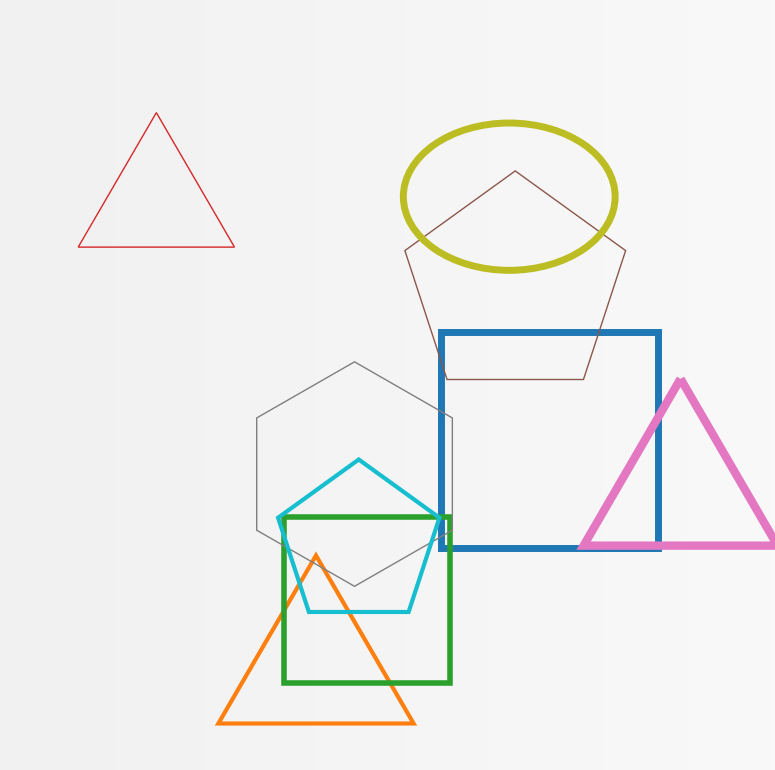[{"shape": "square", "thickness": 2.5, "radius": 0.7, "center": [0.71, 0.429]}, {"shape": "triangle", "thickness": 1.5, "radius": 0.73, "center": [0.408, 0.133]}, {"shape": "square", "thickness": 2, "radius": 0.54, "center": [0.474, 0.221]}, {"shape": "triangle", "thickness": 0.5, "radius": 0.58, "center": [0.202, 0.737]}, {"shape": "pentagon", "thickness": 0.5, "radius": 0.75, "center": [0.665, 0.628]}, {"shape": "triangle", "thickness": 3, "radius": 0.72, "center": [0.878, 0.364]}, {"shape": "hexagon", "thickness": 0.5, "radius": 0.73, "center": [0.457, 0.384]}, {"shape": "oval", "thickness": 2.5, "radius": 0.68, "center": [0.657, 0.745]}, {"shape": "pentagon", "thickness": 1.5, "radius": 0.55, "center": [0.463, 0.294]}]